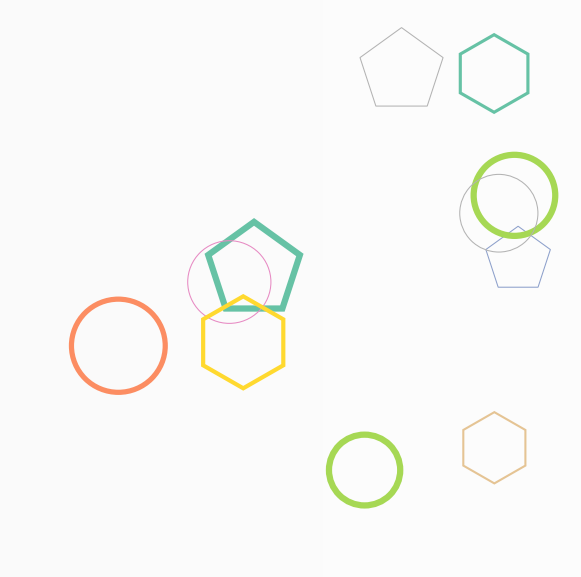[{"shape": "pentagon", "thickness": 3, "radius": 0.41, "center": [0.437, 0.532]}, {"shape": "hexagon", "thickness": 1.5, "radius": 0.34, "center": [0.85, 0.872]}, {"shape": "circle", "thickness": 2.5, "radius": 0.4, "center": [0.204, 0.4]}, {"shape": "pentagon", "thickness": 0.5, "radius": 0.29, "center": [0.891, 0.549]}, {"shape": "circle", "thickness": 0.5, "radius": 0.36, "center": [0.395, 0.511]}, {"shape": "circle", "thickness": 3, "radius": 0.31, "center": [0.627, 0.185]}, {"shape": "circle", "thickness": 3, "radius": 0.35, "center": [0.885, 0.661]}, {"shape": "hexagon", "thickness": 2, "radius": 0.4, "center": [0.418, 0.406]}, {"shape": "hexagon", "thickness": 1, "radius": 0.31, "center": [0.851, 0.224]}, {"shape": "circle", "thickness": 0.5, "radius": 0.34, "center": [0.858, 0.63]}, {"shape": "pentagon", "thickness": 0.5, "radius": 0.38, "center": [0.691, 0.876]}]